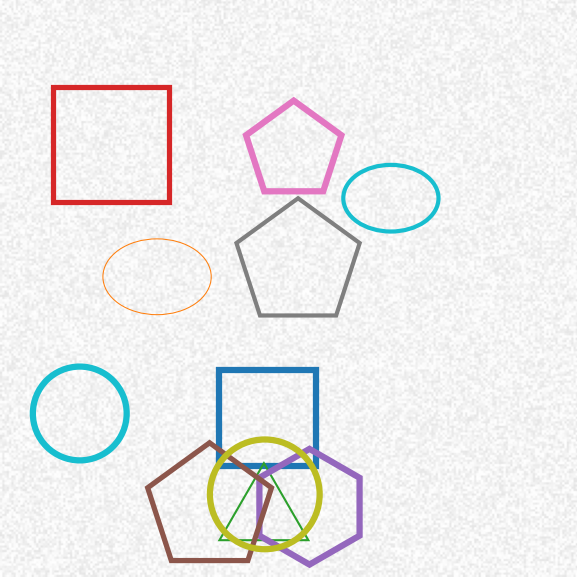[{"shape": "square", "thickness": 3, "radius": 0.42, "center": [0.463, 0.275]}, {"shape": "oval", "thickness": 0.5, "radius": 0.47, "center": [0.272, 0.52]}, {"shape": "triangle", "thickness": 1, "radius": 0.44, "center": [0.457, 0.108]}, {"shape": "square", "thickness": 2.5, "radius": 0.5, "center": [0.192, 0.749]}, {"shape": "hexagon", "thickness": 3, "radius": 0.5, "center": [0.536, 0.122]}, {"shape": "pentagon", "thickness": 2.5, "radius": 0.56, "center": [0.363, 0.12]}, {"shape": "pentagon", "thickness": 3, "radius": 0.43, "center": [0.509, 0.738]}, {"shape": "pentagon", "thickness": 2, "radius": 0.56, "center": [0.516, 0.544]}, {"shape": "circle", "thickness": 3, "radius": 0.48, "center": [0.459, 0.143]}, {"shape": "oval", "thickness": 2, "radius": 0.41, "center": [0.677, 0.656]}, {"shape": "circle", "thickness": 3, "radius": 0.41, "center": [0.138, 0.283]}]